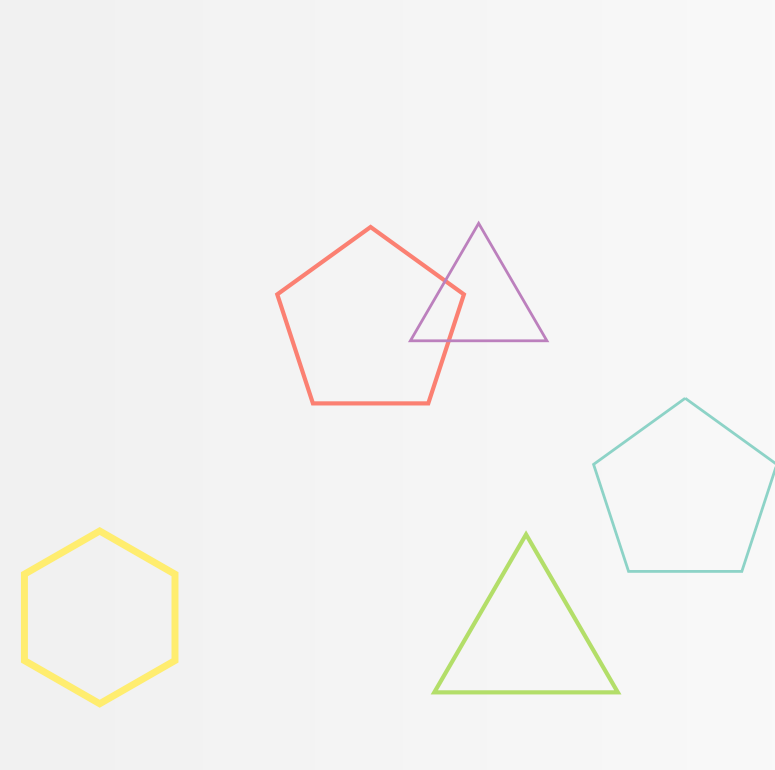[{"shape": "pentagon", "thickness": 1, "radius": 0.62, "center": [0.884, 0.358]}, {"shape": "pentagon", "thickness": 1.5, "radius": 0.63, "center": [0.478, 0.579]}, {"shape": "triangle", "thickness": 1.5, "radius": 0.68, "center": [0.679, 0.169]}, {"shape": "triangle", "thickness": 1, "radius": 0.51, "center": [0.618, 0.608]}, {"shape": "hexagon", "thickness": 2.5, "radius": 0.56, "center": [0.129, 0.198]}]